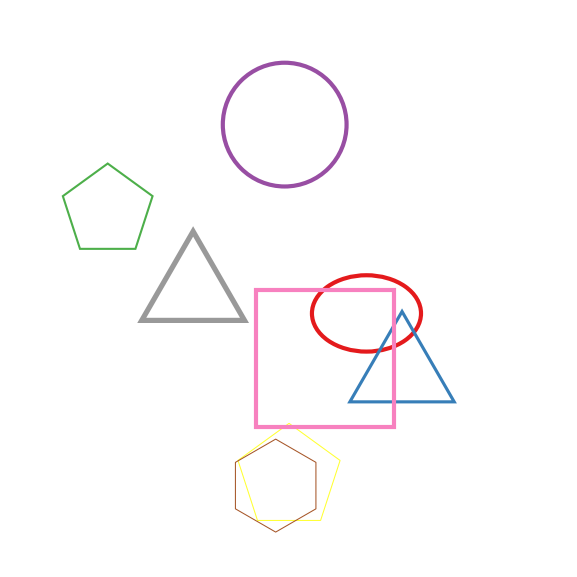[{"shape": "oval", "thickness": 2, "radius": 0.47, "center": [0.635, 0.456]}, {"shape": "triangle", "thickness": 1.5, "radius": 0.52, "center": [0.696, 0.355]}, {"shape": "pentagon", "thickness": 1, "radius": 0.41, "center": [0.187, 0.634]}, {"shape": "circle", "thickness": 2, "radius": 0.54, "center": [0.493, 0.783]}, {"shape": "pentagon", "thickness": 0.5, "radius": 0.46, "center": [0.501, 0.173]}, {"shape": "hexagon", "thickness": 0.5, "radius": 0.4, "center": [0.477, 0.158]}, {"shape": "square", "thickness": 2, "radius": 0.59, "center": [0.563, 0.379]}, {"shape": "triangle", "thickness": 2.5, "radius": 0.51, "center": [0.334, 0.496]}]